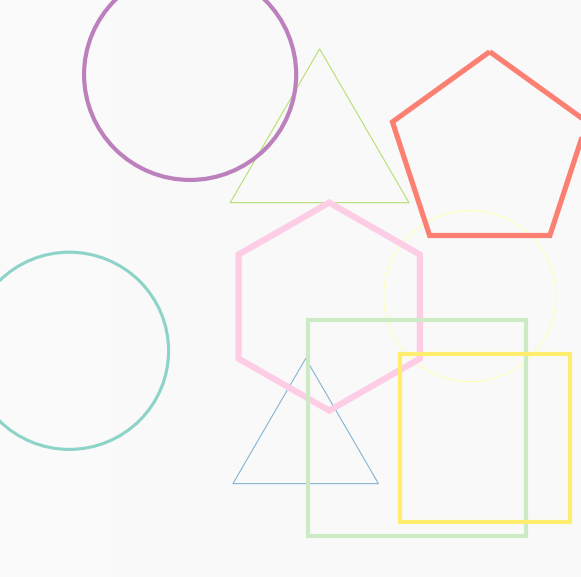[{"shape": "circle", "thickness": 1.5, "radius": 0.85, "center": [0.119, 0.392]}, {"shape": "circle", "thickness": 0.5, "radius": 0.74, "center": [0.808, 0.486]}, {"shape": "pentagon", "thickness": 2.5, "radius": 0.88, "center": [0.843, 0.734]}, {"shape": "triangle", "thickness": 0.5, "radius": 0.72, "center": [0.526, 0.234]}, {"shape": "triangle", "thickness": 0.5, "radius": 0.89, "center": [0.55, 0.737]}, {"shape": "hexagon", "thickness": 3, "radius": 0.9, "center": [0.566, 0.468]}, {"shape": "circle", "thickness": 2, "radius": 0.91, "center": [0.327, 0.87]}, {"shape": "square", "thickness": 2, "radius": 0.94, "center": [0.717, 0.258]}, {"shape": "square", "thickness": 2, "radius": 0.73, "center": [0.834, 0.241]}]